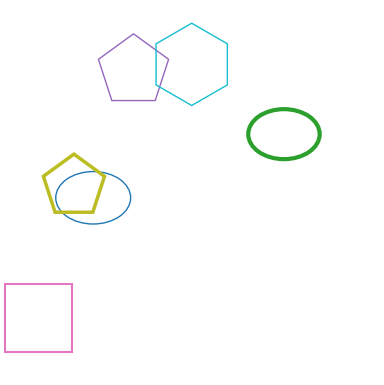[{"shape": "oval", "thickness": 1, "radius": 0.49, "center": [0.242, 0.486]}, {"shape": "oval", "thickness": 3, "radius": 0.46, "center": [0.738, 0.652]}, {"shape": "pentagon", "thickness": 1, "radius": 0.48, "center": [0.347, 0.816]}, {"shape": "square", "thickness": 1.5, "radius": 0.44, "center": [0.1, 0.173]}, {"shape": "pentagon", "thickness": 2.5, "radius": 0.42, "center": [0.192, 0.516]}, {"shape": "hexagon", "thickness": 1, "radius": 0.53, "center": [0.498, 0.833]}]